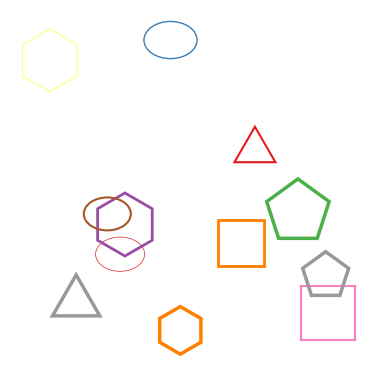[{"shape": "oval", "thickness": 0.5, "radius": 0.32, "center": [0.312, 0.34]}, {"shape": "triangle", "thickness": 1.5, "radius": 0.31, "center": [0.662, 0.609]}, {"shape": "oval", "thickness": 1, "radius": 0.34, "center": [0.443, 0.896]}, {"shape": "pentagon", "thickness": 2.5, "radius": 0.43, "center": [0.774, 0.45]}, {"shape": "hexagon", "thickness": 2, "radius": 0.41, "center": [0.324, 0.417]}, {"shape": "square", "thickness": 2, "radius": 0.3, "center": [0.626, 0.369]}, {"shape": "hexagon", "thickness": 2.5, "radius": 0.31, "center": [0.468, 0.142]}, {"shape": "hexagon", "thickness": 0.5, "radius": 0.41, "center": [0.129, 0.843]}, {"shape": "oval", "thickness": 1.5, "radius": 0.31, "center": [0.279, 0.444]}, {"shape": "square", "thickness": 1.5, "radius": 0.35, "center": [0.853, 0.186]}, {"shape": "triangle", "thickness": 2.5, "radius": 0.35, "center": [0.198, 0.215]}, {"shape": "pentagon", "thickness": 2.5, "radius": 0.31, "center": [0.846, 0.284]}]